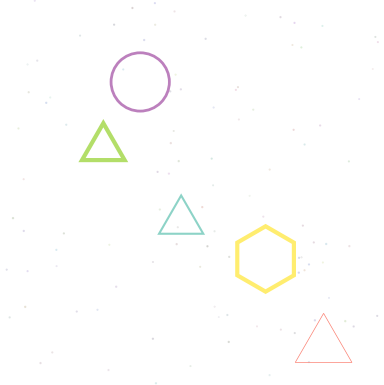[{"shape": "triangle", "thickness": 1.5, "radius": 0.33, "center": [0.471, 0.426]}, {"shape": "triangle", "thickness": 0.5, "radius": 0.43, "center": [0.841, 0.101]}, {"shape": "triangle", "thickness": 3, "radius": 0.32, "center": [0.268, 0.616]}, {"shape": "circle", "thickness": 2, "radius": 0.38, "center": [0.364, 0.787]}, {"shape": "hexagon", "thickness": 3, "radius": 0.42, "center": [0.69, 0.327]}]